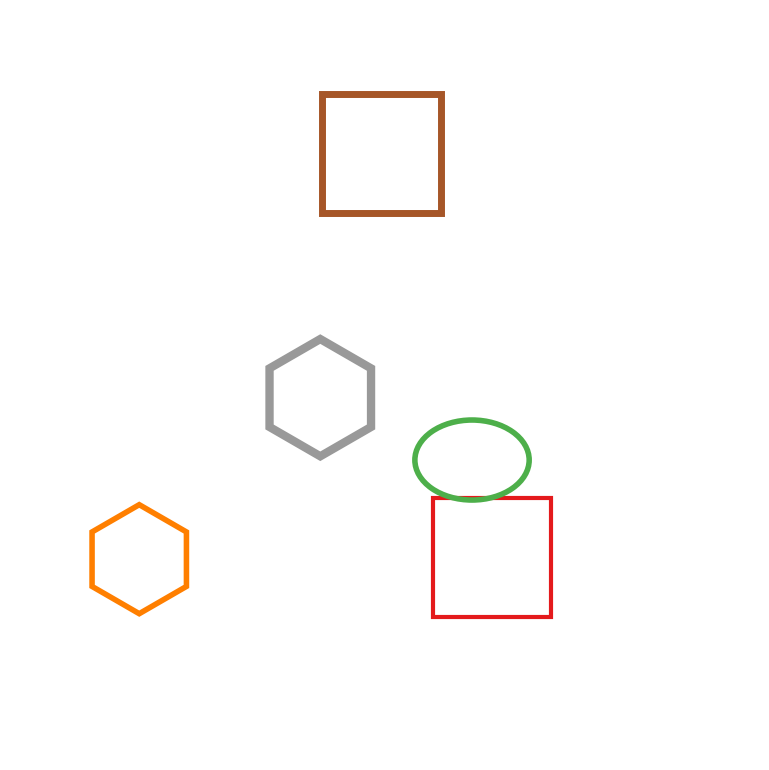[{"shape": "square", "thickness": 1.5, "radius": 0.38, "center": [0.639, 0.276]}, {"shape": "oval", "thickness": 2, "radius": 0.37, "center": [0.613, 0.403]}, {"shape": "hexagon", "thickness": 2, "radius": 0.35, "center": [0.181, 0.274]}, {"shape": "square", "thickness": 2.5, "radius": 0.39, "center": [0.495, 0.8]}, {"shape": "hexagon", "thickness": 3, "radius": 0.38, "center": [0.416, 0.484]}]